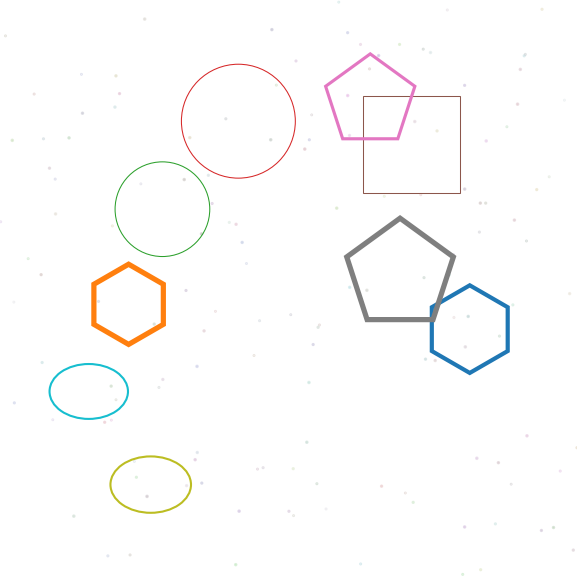[{"shape": "hexagon", "thickness": 2, "radius": 0.38, "center": [0.813, 0.429]}, {"shape": "hexagon", "thickness": 2.5, "radius": 0.35, "center": [0.223, 0.472]}, {"shape": "circle", "thickness": 0.5, "radius": 0.41, "center": [0.281, 0.637]}, {"shape": "circle", "thickness": 0.5, "radius": 0.49, "center": [0.413, 0.789]}, {"shape": "square", "thickness": 0.5, "radius": 0.42, "center": [0.712, 0.749]}, {"shape": "pentagon", "thickness": 1.5, "radius": 0.41, "center": [0.641, 0.825]}, {"shape": "pentagon", "thickness": 2.5, "radius": 0.49, "center": [0.693, 0.524]}, {"shape": "oval", "thickness": 1, "radius": 0.35, "center": [0.261, 0.16]}, {"shape": "oval", "thickness": 1, "radius": 0.34, "center": [0.154, 0.321]}]